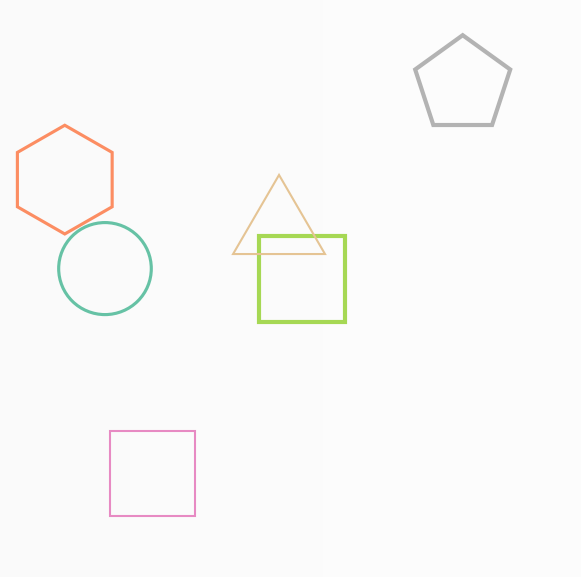[{"shape": "circle", "thickness": 1.5, "radius": 0.4, "center": [0.181, 0.534]}, {"shape": "hexagon", "thickness": 1.5, "radius": 0.47, "center": [0.111, 0.688]}, {"shape": "square", "thickness": 1, "radius": 0.36, "center": [0.262, 0.179]}, {"shape": "square", "thickness": 2, "radius": 0.37, "center": [0.52, 0.517]}, {"shape": "triangle", "thickness": 1, "radius": 0.46, "center": [0.48, 0.605]}, {"shape": "pentagon", "thickness": 2, "radius": 0.43, "center": [0.796, 0.852]}]